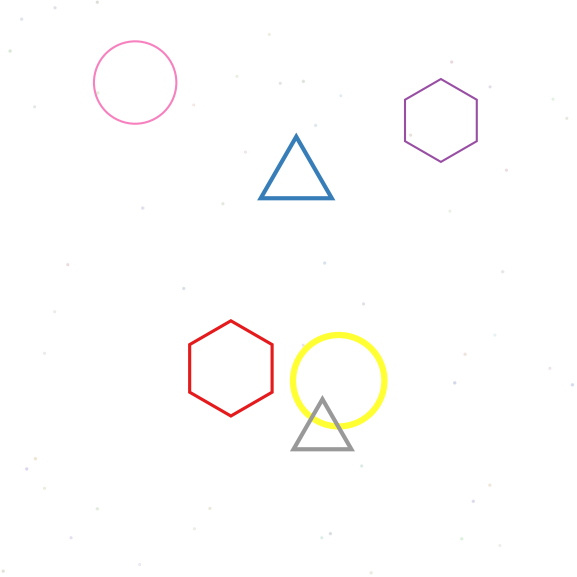[{"shape": "hexagon", "thickness": 1.5, "radius": 0.41, "center": [0.4, 0.361]}, {"shape": "triangle", "thickness": 2, "radius": 0.36, "center": [0.513, 0.691]}, {"shape": "hexagon", "thickness": 1, "radius": 0.36, "center": [0.763, 0.791]}, {"shape": "circle", "thickness": 3, "radius": 0.4, "center": [0.586, 0.34]}, {"shape": "circle", "thickness": 1, "radius": 0.36, "center": [0.234, 0.856]}, {"shape": "triangle", "thickness": 2, "radius": 0.29, "center": [0.558, 0.25]}]